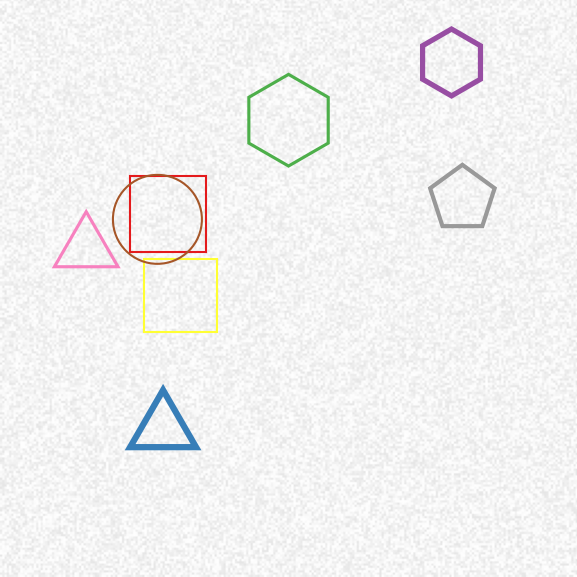[{"shape": "square", "thickness": 1, "radius": 0.33, "center": [0.292, 0.629]}, {"shape": "triangle", "thickness": 3, "radius": 0.33, "center": [0.282, 0.258]}, {"shape": "hexagon", "thickness": 1.5, "radius": 0.4, "center": [0.5, 0.791]}, {"shape": "hexagon", "thickness": 2.5, "radius": 0.29, "center": [0.782, 0.891]}, {"shape": "square", "thickness": 1, "radius": 0.32, "center": [0.313, 0.488]}, {"shape": "circle", "thickness": 1, "radius": 0.39, "center": [0.273, 0.619]}, {"shape": "triangle", "thickness": 1.5, "radius": 0.32, "center": [0.149, 0.569]}, {"shape": "pentagon", "thickness": 2, "radius": 0.29, "center": [0.801, 0.655]}]